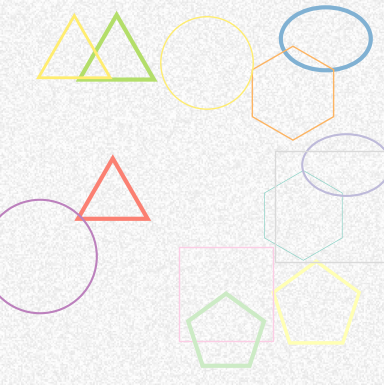[{"shape": "hexagon", "thickness": 0.5, "radius": 0.58, "center": [0.788, 0.44]}, {"shape": "pentagon", "thickness": 2.5, "radius": 0.59, "center": [0.821, 0.204]}, {"shape": "oval", "thickness": 1.5, "radius": 0.57, "center": [0.9, 0.571]}, {"shape": "triangle", "thickness": 3, "radius": 0.52, "center": [0.293, 0.484]}, {"shape": "oval", "thickness": 3, "radius": 0.58, "center": [0.846, 0.899]}, {"shape": "hexagon", "thickness": 1, "radius": 0.61, "center": [0.761, 0.758]}, {"shape": "triangle", "thickness": 3, "radius": 0.56, "center": [0.303, 0.849]}, {"shape": "square", "thickness": 1, "radius": 0.61, "center": [0.587, 0.237]}, {"shape": "square", "thickness": 1, "radius": 0.72, "center": [0.858, 0.464]}, {"shape": "circle", "thickness": 1.5, "radius": 0.74, "center": [0.104, 0.334]}, {"shape": "pentagon", "thickness": 3, "radius": 0.52, "center": [0.587, 0.134]}, {"shape": "triangle", "thickness": 2, "radius": 0.54, "center": [0.193, 0.852]}, {"shape": "circle", "thickness": 1, "radius": 0.6, "center": [0.538, 0.837]}]